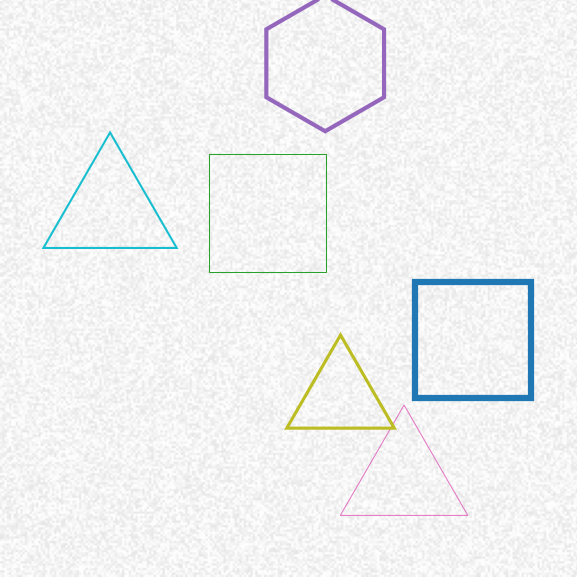[{"shape": "square", "thickness": 3, "radius": 0.5, "center": [0.819, 0.41]}, {"shape": "square", "thickness": 0.5, "radius": 0.51, "center": [0.463, 0.63]}, {"shape": "hexagon", "thickness": 2, "radius": 0.59, "center": [0.563, 0.89]}, {"shape": "triangle", "thickness": 0.5, "radius": 0.64, "center": [0.7, 0.17]}, {"shape": "triangle", "thickness": 1.5, "radius": 0.54, "center": [0.59, 0.311]}, {"shape": "triangle", "thickness": 1, "radius": 0.67, "center": [0.191, 0.636]}]